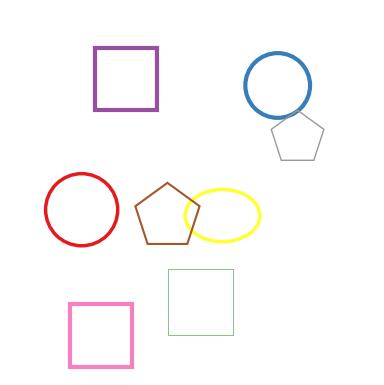[{"shape": "circle", "thickness": 2.5, "radius": 0.47, "center": [0.212, 0.455]}, {"shape": "circle", "thickness": 3, "radius": 0.42, "center": [0.721, 0.778]}, {"shape": "square", "thickness": 0.5, "radius": 0.42, "center": [0.52, 0.216]}, {"shape": "square", "thickness": 3, "radius": 0.4, "center": [0.327, 0.794]}, {"shape": "oval", "thickness": 2.5, "radius": 0.48, "center": [0.578, 0.44]}, {"shape": "pentagon", "thickness": 1.5, "radius": 0.44, "center": [0.435, 0.437]}, {"shape": "square", "thickness": 3, "radius": 0.41, "center": [0.262, 0.129]}, {"shape": "pentagon", "thickness": 1, "radius": 0.36, "center": [0.773, 0.642]}]